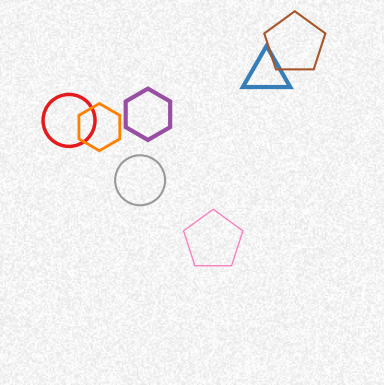[{"shape": "circle", "thickness": 2.5, "radius": 0.34, "center": [0.179, 0.687]}, {"shape": "triangle", "thickness": 3, "radius": 0.36, "center": [0.692, 0.81]}, {"shape": "hexagon", "thickness": 3, "radius": 0.33, "center": [0.384, 0.703]}, {"shape": "hexagon", "thickness": 2, "radius": 0.31, "center": [0.258, 0.67]}, {"shape": "pentagon", "thickness": 1.5, "radius": 0.42, "center": [0.766, 0.887]}, {"shape": "pentagon", "thickness": 1, "radius": 0.41, "center": [0.554, 0.375]}, {"shape": "circle", "thickness": 1.5, "radius": 0.32, "center": [0.364, 0.532]}]